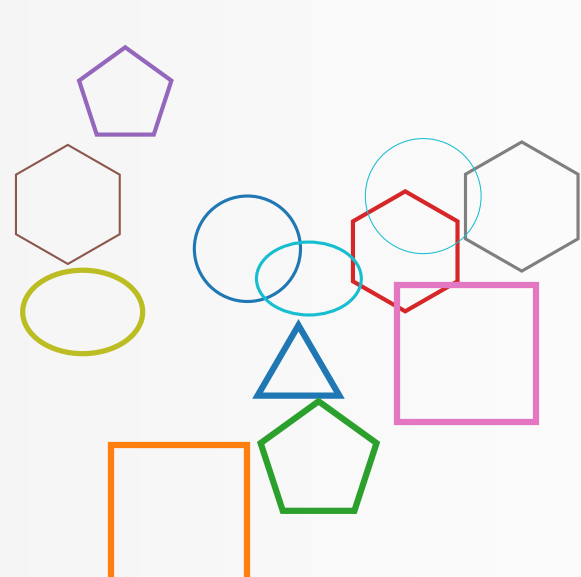[{"shape": "circle", "thickness": 1.5, "radius": 0.46, "center": [0.426, 0.568]}, {"shape": "triangle", "thickness": 3, "radius": 0.41, "center": [0.514, 0.355]}, {"shape": "square", "thickness": 3, "radius": 0.59, "center": [0.308, 0.112]}, {"shape": "pentagon", "thickness": 3, "radius": 0.52, "center": [0.548, 0.199]}, {"shape": "hexagon", "thickness": 2, "radius": 0.52, "center": [0.697, 0.564]}, {"shape": "pentagon", "thickness": 2, "radius": 0.42, "center": [0.215, 0.834]}, {"shape": "hexagon", "thickness": 1, "radius": 0.52, "center": [0.117, 0.645]}, {"shape": "square", "thickness": 3, "radius": 0.6, "center": [0.803, 0.387]}, {"shape": "hexagon", "thickness": 1.5, "radius": 0.56, "center": [0.898, 0.642]}, {"shape": "oval", "thickness": 2.5, "radius": 0.52, "center": [0.142, 0.459]}, {"shape": "oval", "thickness": 1.5, "radius": 0.45, "center": [0.531, 0.517]}, {"shape": "circle", "thickness": 0.5, "radius": 0.5, "center": [0.728, 0.66]}]